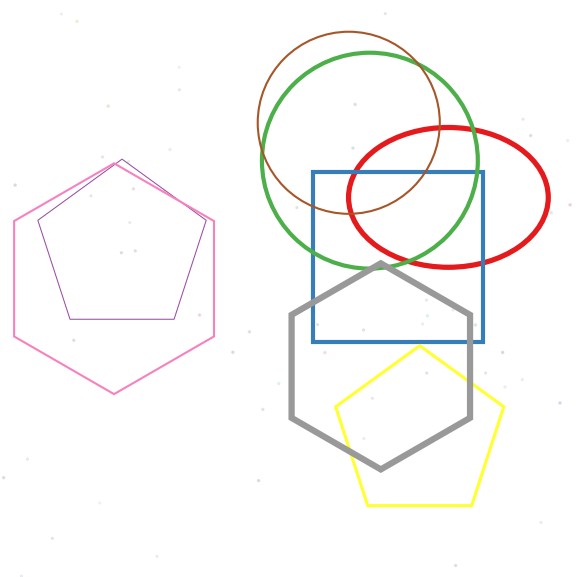[{"shape": "oval", "thickness": 2.5, "radius": 0.86, "center": [0.776, 0.657]}, {"shape": "square", "thickness": 2, "radius": 0.73, "center": [0.689, 0.554]}, {"shape": "circle", "thickness": 2, "radius": 0.93, "center": [0.64, 0.721]}, {"shape": "pentagon", "thickness": 0.5, "radius": 0.77, "center": [0.211, 0.57]}, {"shape": "pentagon", "thickness": 1.5, "radius": 0.77, "center": [0.727, 0.247]}, {"shape": "circle", "thickness": 1, "radius": 0.79, "center": [0.604, 0.787]}, {"shape": "hexagon", "thickness": 1, "radius": 1.0, "center": [0.198, 0.516]}, {"shape": "hexagon", "thickness": 3, "radius": 0.89, "center": [0.659, 0.365]}]